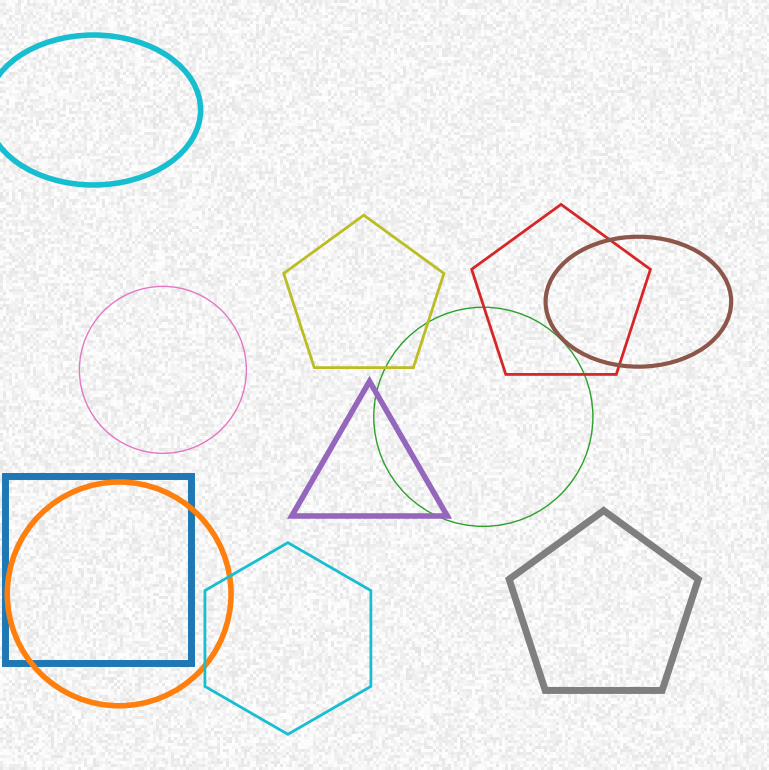[{"shape": "square", "thickness": 2.5, "radius": 0.6, "center": [0.127, 0.26]}, {"shape": "circle", "thickness": 2, "radius": 0.73, "center": [0.155, 0.229]}, {"shape": "circle", "thickness": 0.5, "radius": 0.71, "center": [0.628, 0.459]}, {"shape": "pentagon", "thickness": 1, "radius": 0.61, "center": [0.729, 0.612]}, {"shape": "triangle", "thickness": 2, "radius": 0.58, "center": [0.48, 0.388]}, {"shape": "oval", "thickness": 1.5, "radius": 0.6, "center": [0.829, 0.608]}, {"shape": "circle", "thickness": 0.5, "radius": 0.54, "center": [0.212, 0.52]}, {"shape": "pentagon", "thickness": 2.5, "radius": 0.65, "center": [0.784, 0.208]}, {"shape": "pentagon", "thickness": 1, "radius": 0.55, "center": [0.472, 0.611]}, {"shape": "oval", "thickness": 2, "radius": 0.7, "center": [0.121, 0.857]}, {"shape": "hexagon", "thickness": 1, "radius": 0.62, "center": [0.374, 0.171]}]